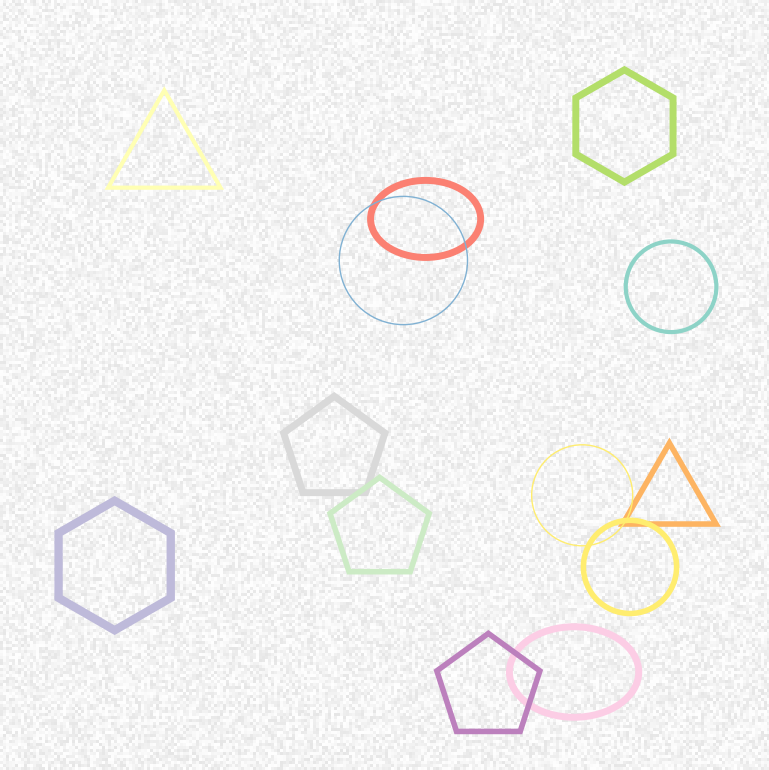[{"shape": "circle", "thickness": 1.5, "radius": 0.29, "center": [0.872, 0.628]}, {"shape": "triangle", "thickness": 1.5, "radius": 0.42, "center": [0.213, 0.798]}, {"shape": "hexagon", "thickness": 3, "radius": 0.42, "center": [0.149, 0.266]}, {"shape": "oval", "thickness": 2.5, "radius": 0.36, "center": [0.553, 0.716]}, {"shape": "circle", "thickness": 0.5, "radius": 0.42, "center": [0.524, 0.662]}, {"shape": "triangle", "thickness": 2, "radius": 0.35, "center": [0.869, 0.354]}, {"shape": "hexagon", "thickness": 2.5, "radius": 0.36, "center": [0.811, 0.836]}, {"shape": "oval", "thickness": 2.5, "radius": 0.42, "center": [0.746, 0.127]}, {"shape": "pentagon", "thickness": 2.5, "radius": 0.35, "center": [0.434, 0.416]}, {"shape": "pentagon", "thickness": 2, "radius": 0.35, "center": [0.634, 0.107]}, {"shape": "pentagon", "thickness": 2, "radius": 0.34, "center": [0.493, 0.312]}, {"shape": "circle", "thickness": 0.5, "radius": 0.33, "center": [0.756, 0.357]}, {"shape": "circle", "thickness": 2, "radius": 0.3, "center": [0.818, 0.264]}]